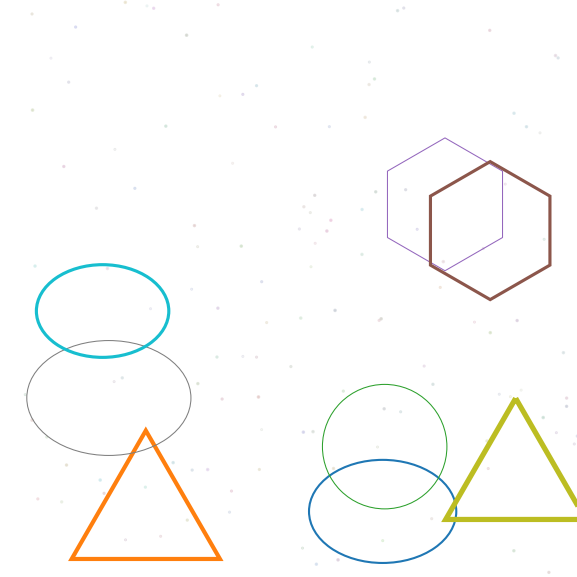[{"shape": "oval", "thickness": 1, "radius": 0.64, "center": [0.663, 0.114]}, {"shape": "triangle", "thickness": 2, "radius": 0.74, "center": [0.252, 0.105]}, {"shape": "circle", "thickness": 0.5, "radius": 0.54, "center": [0.666, 0.226]}, {"shape": "hexagon", "thickness": 0.5, "radius": 0.58, "center": [0.771, 0.645]}, {"shape": "hexagon", "thickness": 1.5, "radius": 0.6, "center": [0.849, 0.6]}, {"shape": "oval", "thickness": 0.5, "radius": 0.71, "center": [0.189, 0.31]}, {"shape": "triangle", "thickness": 2.5, "radius": 0.7, "center": [0.893, 0.17]}, {"shape": "oval", "thickness": 1.5, "radius": 0.57, "center": [0.178, 0.461]}]